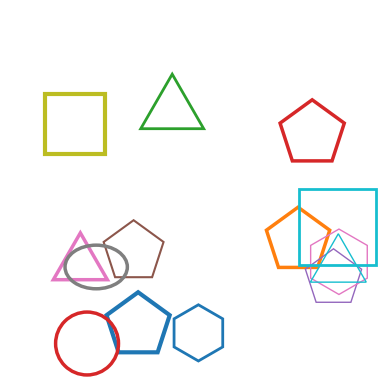[{"shape": "pentagon", "thickness": 3, "radius": 0.43, "center": [0.359, 0.155]}, {"shape": "hexagon", "thickness": 2, "radius": 0.36, "center": [0.515, 0.135]}, {"shape": "pentagon", "thickness": 2.5, "radius": 0.43, "center": [0.774, 0.375]}, {"shape": "triangle", "thickness": 2, "radius": 0.47, "center": [0.447, 0.713]}, {"shape": "circle", "thickness": 2.5, "radius": 0.41, "center": [0.226, 0.108]}, {"shape": "pentagon", "thickness": 2.5, "radius": 0.44, "center": [0.811, 0.653]}, {"shape": "pentagon", "thickness": 1, "radius": 0.38, "center": [0.866, 0.277]}, {"shape": "pentagon", "thickness": 1.5, "radius": 0.41, "center": [0.347, 0.346]}, {"shape": "hexagon", "thickness": 1, "radius": 0.42, "center": [0.88, 0.32]}, {"shape": "triangle", "thickness": 2.5, "radius": 0.4, "center": [0.209, 0.314]}, {"shape": "oval", "thickness": 2.5, "radius": 0.4, "center": [0.25, 0.307]}, {"shape": "square", "thickness": 3, "radius": 0.39, "center": [0.195, 0.678]}, {"shape": "square", "thickness": 2, "radius": 0.5, "center": [0.877, 0.411]}, {"shape": "triangle", "thickness": 1, "radius": 0.42, "center": [0.879, 0.309]}]